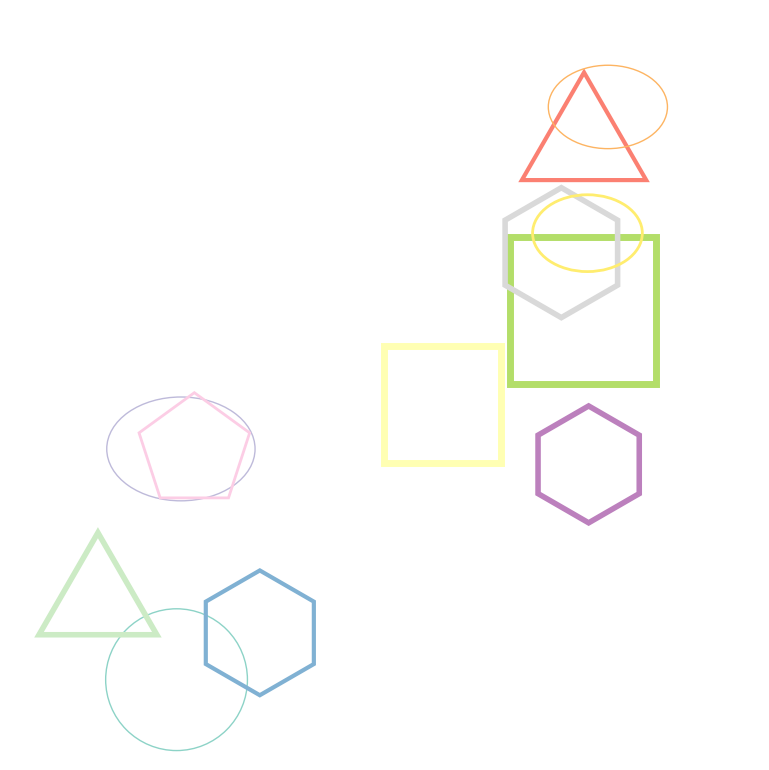[{"shape": "circle", "thickness": 0.5, "radius": 0.46, "center": [0.229, 0.117]}, {"shape": "square", "thickness": 2.5, "radius": 0.38, "center": [0.574, 0.475]}, {"shape": "oval", "thickness": 0.5, "radius": 0.48, "center": [0.235, 0.417]}, {"shape": "triangle", "thickness": 1.5, "radius": 0.47, "center": [0.759, 0.813]}, {"shape": "hexagon", "thickness": 1.5, "radius": 0.41, "center": [0.337, 0.178]}, {"shape": "oval", "thickness": 0.5, "radius": 0.39, "center": [0.789, 0.861]}, {"shape": "square", "thickness": 2.5, "radius": 0.47, "center": [0.758, 0.597]}, {"shape": "pentagon", "thickness": 1, "radius": 0.38, "center": [0.252, 0.415]}, {"shape": "hexagon", "thickness": 2, "radius": 0.42, "center": [0.729, 0.672]}, {"shape": "hexagon", "thickness": 2, "radius": 0.38, "center": [0.764, 0.397]}, {"shape": "triangle", "thickness": 2, "radius": 0.44, "center": [0.127, 0.22]}, {"shape": "oval", "thickness": 1, "radius": 0.36, "center": [0.763, 0.697]}]